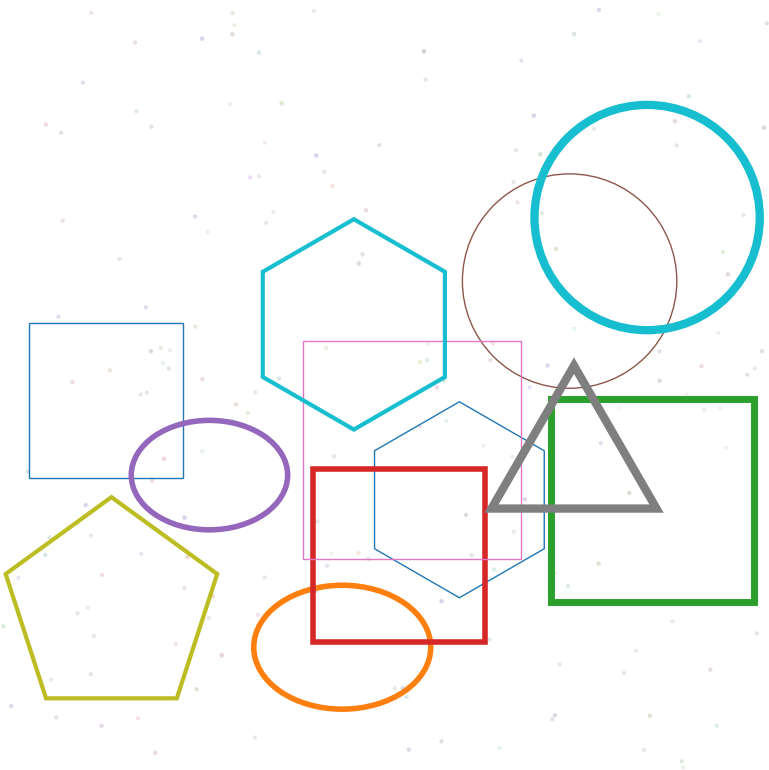[{"shape": "hexagon", "thickness": 0.5, "radius": 0.64, "center": [0.597, 0.351]}, {"shape": "square", "thickness": 0.5, "radius": 0.5, "center": [0.138, 0.48]}, {"shape": "oval", "thickness": 2, "radius": 0.57, "center": [0.444, 0.159]}, {"shape": "square", "thickness": 2.5, "radius": 0.66, "center": [0.847, 0.35]}, {"shape": "square", "thickness": 2, "radius": 0.56, "center": [0.518, 0.278]}, {"shape": "oval", "thickness": 2, "radius": 0.51, "center": [0.272, 0.383]}, {"shape": "circle", "thickness": 0.5, "radius": 0.7, "center": [0.74, 0.635]}, {"shape": "square", "thickness": 0.5, "radius": 0.71, "center": [0.535, 0.416]}, {"shape": "triangle", "thickness": 3, "radius": 0.62, "center": [0.745, 0.401]}, {"shape": "pentagon", "thickness": 1.5, "radius": 0.72, "center": [0.145, 0.21]}, {"shape": "circle", "thickness": 3, "radius": 0.73, "center": [0.84, 0.717]}, {"shape": "hexagon", "thickness": 1.5, "radius": 0.68, "center": [0.46, 0.579]}]